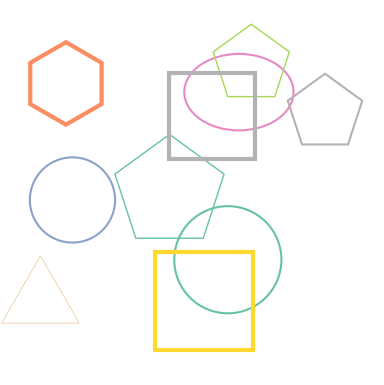[{"shape": "pentagon", "thickness": 1, "radius": 0.75, "center": [0.44, 0.502]}, {"shape": "circle", "thickness": 1.5, "radius": 0.7, "center": [0.592, 0.325]}, {"shape": "hexagon", "thickness": 3, "radius": 0.54, "center": [0.171, 0.783]}, {"shape": "circle", "thickness": 1.5, "radius": 0.55, "center": [0.188, 0.481]}, {"shape": "oval", "thickness": 1.5, "radius": 0.71, "center": [0.621, 0.761]}, {"shape": "pentagon", "thickness": 1, "radius": 0.52, "center": [0.653, 0.833]}, {"shape": "square", "thickness": 3, "radius": 0.64, "center": [0.531, 0.218]}, {"shape": "triangle", "thickness": 0.5, "radius": 0.58, "center": [0.105, 0.219]}, {"shape": "square", "thickness": 3, "radius": 0.56, "center": [0.551, 0.699]}, {"shape": "pentagon", "thickness": 1.5, "radius": 0.51, "center": [0.844, 0.707]}]